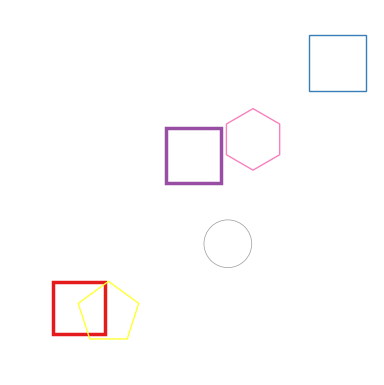[{"shape": "square", "thickness": 2.5, "radius": 0.34, "center": [0.206, 0.199]}, {"shape": "square", "thickness": 1, "radius": 0.37, "center": [0.876, 0.837]}, {"shape": "square", "thickness": 2.5, "radius": 0.36, "center": [0.502, 0.597]}, {"shape": "pentagon", "thickness": 1, "radius": 0.41, "center": [0.282, 0.186]}, {"shape": "hexagon", "thickness": 1, "radius": 0.4, "center": [0.657, 0.638]}, {"shape": "circle", "thickness": 0.5, "radius": 0.31, "center": [0.592, 0.367]}]